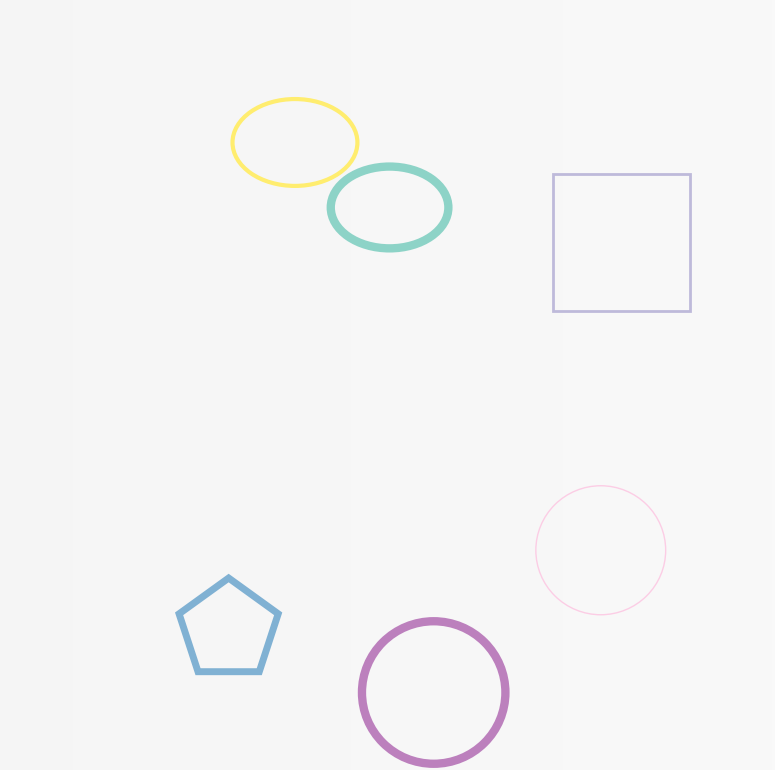[{"shape": "oval", "thickness": 3, "radius": 0.38, "center": [0.503, 0.731]}, {"shape": "square", "thickness": 1, "radius": 0.44, "center": [0.802, 0.685]}, {"shape": "pentagon", "thickness": 2.5, "radius": 0.34, "center": [0.295, 0.182]}, {"shape": "circle", "thickness": 0.5, "radius": 0.42, "center": [0.775, 0.285]}, {"shape": "circle", "thickness": 3, "radius": 0.46, "center": [0.56, 0.101]}, {"shape": "oval", "thickness": 1.5, "radius": 0.4, "center": [0.381, 0.815]}]